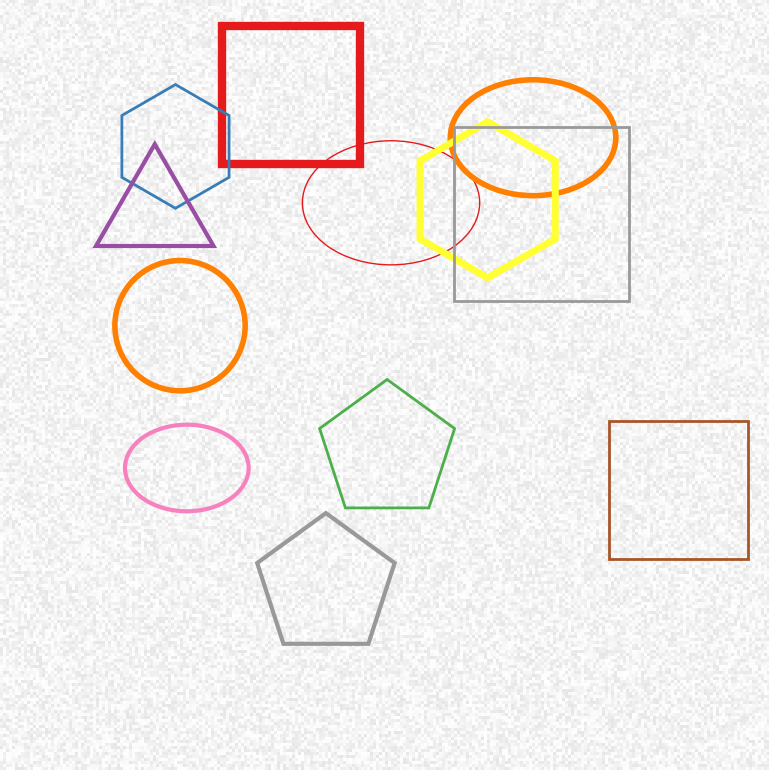[{"shape": "oval", "thickness": 0.5, "radius": 0.58, "center": [0.508, 0.737]}, {"shape": "square", "thickness": 3, "radius": 0.45, "center": [0.378, 0.877]}, {"shape": "hexagon", "thickness": 1, "radius": 0.4, "center": [0.228, 0.81]}, {"shape": "pentagon", "thickness": 1, "radius": 0.46, "center": [0.503, 0.415]}, {"shape": "triangle", "thickness": 1.5, "radius": 0.44, "center": [0.201, 0.725]}, {"shape": "circle", "thickness": 2, "radius": 0.42, "center": [0.234, 0.577]}, {"shape": "oval", "thickness": 2, "radius": 0.54, "center": [0.692, 0.821]}, {"shape": "hexagon", "thickness": 2.5, "radius": 0.51, "center": [0.633, 0.74]}, {"shape": "square", "thickness": 1, "radius": 0.45, "center": [0.881, 0.364]}, {"shape": "oval", "thickness": 1.5, "radius": 0.4, "center": [0.243, 0.392]}, {"shape": "square", "thickness": 1, "radius": 0.57, "center": [0.704, 0.722]}, {"shape": "pentagon", "thickness": 1.5, "radius": 0.47, "center": [0.423, 0.24]}]